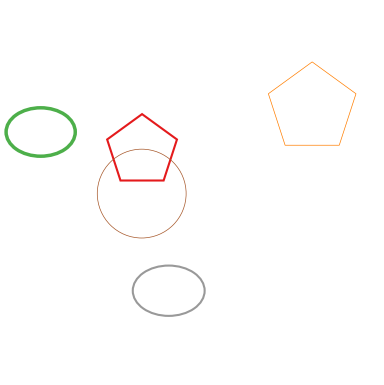[{"shape": "pentagon", "thickness": 1.5, "radius": 0.48, "center": [0.369, 0.608]}, {"shape": "oval", "thickness": 2.5, "radius": 0.45, "center": [0.106, 0.657]}, {"shape": "pentagon", "thickness": 0.5, "radius": 0.6, "center": [0.811, 0.72]}, {"shape": "circle", "thickness": 0.5, "radius": 0.58, "center": [0.368, 0.497]}, {"shape": "oval", "thickness": 1.5, "radius": 0.47, "center": [0.438, 0.245]}]